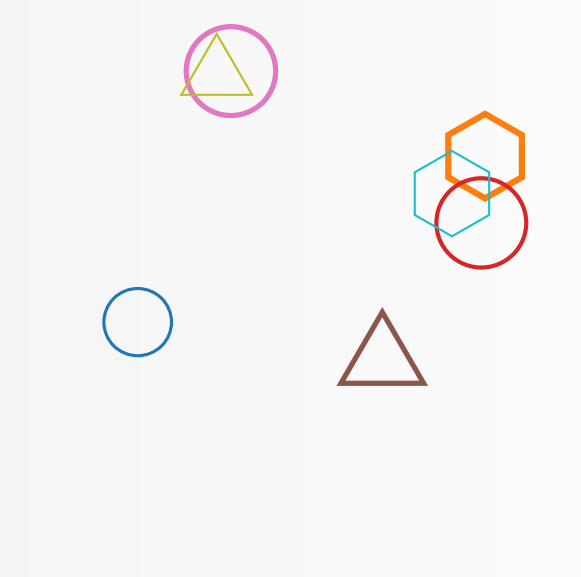[{"shape": "circle", "thickness": 1.5, "radius": 0.29, "center": [0.237, 0.441]}, {"shape": "hexagon", "thickness": 3, "radius": 0.37, "center": [0.835, 0.729]}, {"shape": "circle", "thickness": 2, "radius": 0.39, "center": [0.828, 0.613]}, {"shape": "triangle", "thickness": 2.5, "radius": 0.41, "center": [0.658, 0.377]}, {"shape": "circle", "thickness": 2.5, "radius": 0.38, "center": [0.397, 0.876]}, {"shape": "triangle", "thickness": 1, "radius": 0.35, "center": [0.373, 0.87]}, {"shape": "hexagon", "thickness": 1, "radius": 0.37, "center": [0.778, 0.664]}]